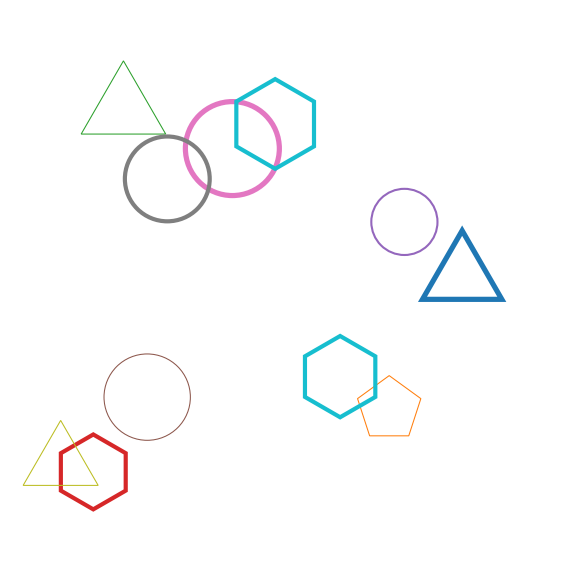[{"shape": "triangle", "thickness": 2.5, "radius": 0.4, "center": [0.8, 0.52]}, {"shape": "pentagon", "thickness": 0.5, "radius": 0.29, "center": [0.674, 0.291]}, {"shape": "triangle", "thickness": 0.5, "radius": 0.42, "center": [0.214, 0.809]}, {"shape": "hexagon", "thickness": 2, "radius": 0.32, "center": [0.162, 0.182]}, {"shape": "circle", "thickness": 1, "radius": 0.29, "center": [0.7, 0.615]}, {"shape": "circle", "thickness": 0.5, "radius": 0.37, "center": [0.255, 0.311]}, {"shape": "circle", "thickness": 2.5, "radius": 0.41, "center": [0.402, 0.742]}, {"shape": "circle", "thickness": 2, "radius": 0.37, "center": [0.29, 0.689]}, {"shape": "triangle", "thickness": 0.5, "radius": 0.38, "center": [0.105, 0.196]}, {"shape": "hexagon", "thickness": 2, "radius": 0.39, "center": [0.476, 0.784]}, {"shape": "hexagon", "thickness": 2, "radius": 0.35, "center": [0.589, 0.347]}]